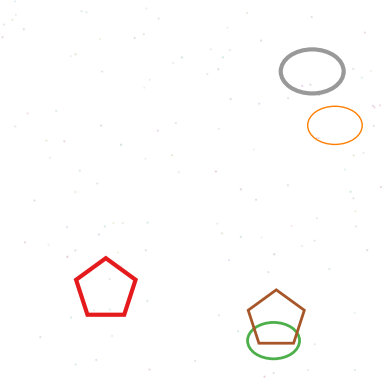[{"shape": "pentagon", "thickness": 3, "radius": 0.41, "center": [0.275, 0.248]}, {"shape": "oval", "thickness": 2, "radius": 0.34, "center": [0.711, 0.115]}, {"shape": "oval", "thickness": 1, "radius": 0.35, "center": [0.87, 0.674]}, {"shape": "pentagon", "thickness": 2, "radius": 0.38, "center": [0.718, 0.171]}, {"shape": "oval", "thickness": 3, "radius": 0.41, "center": [0.811, 0.815]}]